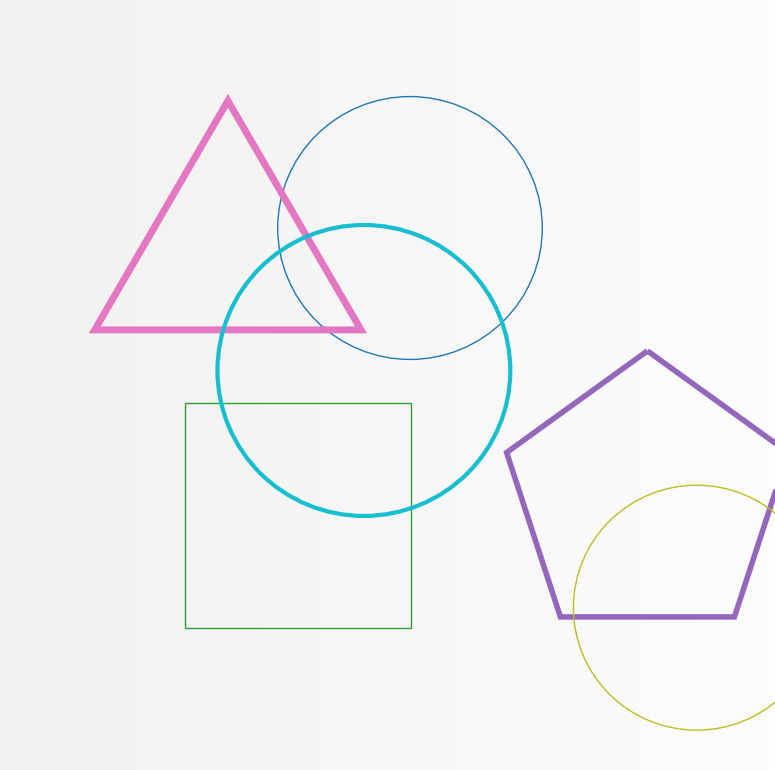[{"shape": "circle", "thickness": 0.5, "radius": 0.85, "center": [0.529, 0.704]}, {"shape": "square", "thickness": 0.5, "radius": 0.73, "center": [0.385, 0.331]}, {"shape": "pentagon", "thickness": 2, "radius": 0.95, "center": [0.835, 0.353]}, {"shape": "triangle", "thickness": 2.5, "radius": 0.99, "center": [0.294, 0.671]}, {"shape": "circle", "thickness": 0.5, "radius": 0.8, "center": [0.899, 0.211]}, {"shape": "circle", "thickness": 1.5, "radius": 0.94, "center": [0.47, 0.519]}]